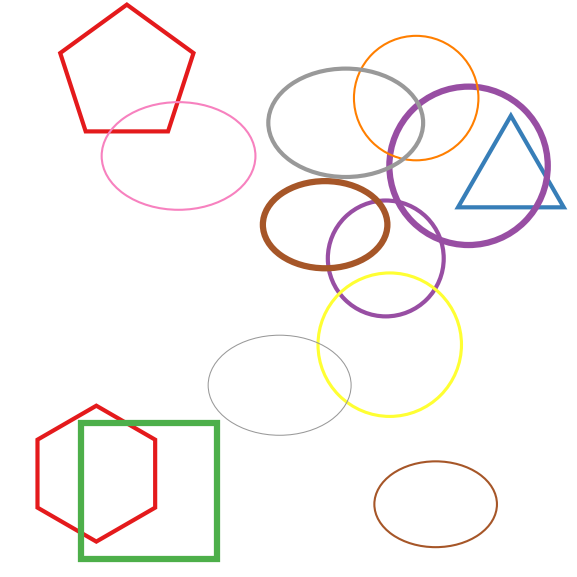[{"shape": "pentagon", "thickness": 2, "radius": 0.61, "center": [0.22, 0.87]}, {"shape": "hexagon", "thickness": 2, "radius": 0.59, "center": [0.167, 0.179]}, {"shape": "triangle", "thickness": 2, "radius": 0.53, "center": [0.885, 0.693]}, {"shape": "square", "thickness": 3, "radius": 0.59, "center": [0.258, 0.149]}, {"shape": "circle", "thickness": 3, "radius": 0.69, "center": [0.811, 0.712]}, {"shape": "circle", "thickness": 2, "radius": 0.5, "center": [0.668, 0.552]}, {"shape": "circle", "thickness": 1, "radius": 0.54, "center": [0.721, 0.829]}, {"shape": "circle", "thickness": 1.5, "radius": 0.62, "center": [0.675, 0.402]}, {"shape": "oval", "thickness": 3, "radius": 0.54, "center": [0.563, 0.61]}, {"shape": "oval", "thickness": 1, "radius": 0.53, "center": [0.754, 0.126]}, {"shape": "oval", "thickness": 1, "radius": 0.67, "center": [0.309, 0.729]}, {"shape": "oval", "thickness": 0.5, "radius": 0.62, "center": [0.484, 0.332]}, {"shape": "oval", "thickness": 2, "radius": 0.67, "center": [0.599, 0.786]}]